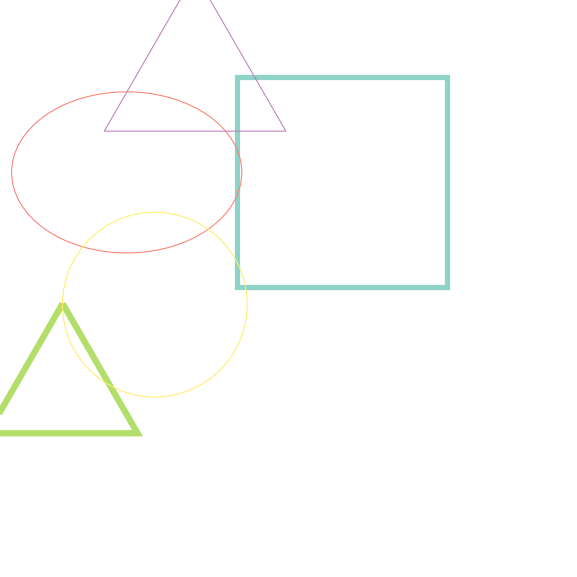[{"shape": "square", "thickness": 2.5, "radius": 0.91, "center": [0.592, 0.684]}, {"shape": "oval", "thickness": 0.5, "radius": 1.0, "center": [0.219, 0.701]}, {"shape": "triangle", "thickness": 3, "radius": 0.75, "center": [0.108, 0.324]}, {"shape": "triangle", "thickness": 0.5, "radius": 0.91, "center": [0.338, 0.863]}, {"shape": "circle", "thickness": 0.5, "radius": 0.8, "center": [0.268, 0.472]}]